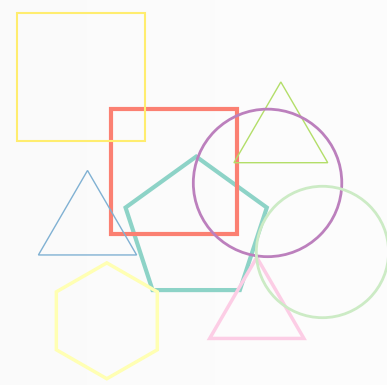[{"shape": "pentagon", "thickness": 3, "radius": 0.96, "center": [0.506, 0.402]}, {"shape": "hexagon", "thickness": 2.5, "radius": 0.75, "center": [0.276, 0.167]}, {"shape": "square", "thickness": 3, "radius": 0.81, "center": [0.448, 0.555]}, {"shape": "triangle", "thickness": 1, "radius": 0.73, "center": [0.226, 0.411]}, {"shape": "triangle", "thickness": 1, "radius": 0.7, "center": [0.725, 0.647]}, {"shape": "triangle", "thickness": 2.5, "radius": 0.7, "center": [0.663, 0.191]}, {"shape": "circle", "thickness": 2, "radius": 0.96, "center": [0.69, 0.525]}, {"shape": "circle", "thickness": 2, "radius": 0.85, "center": [0.832, 0.345]}, {"shape": "square", "thickness": 1.5, "radius": 0.83, "center": [0.209, 0.8]}]